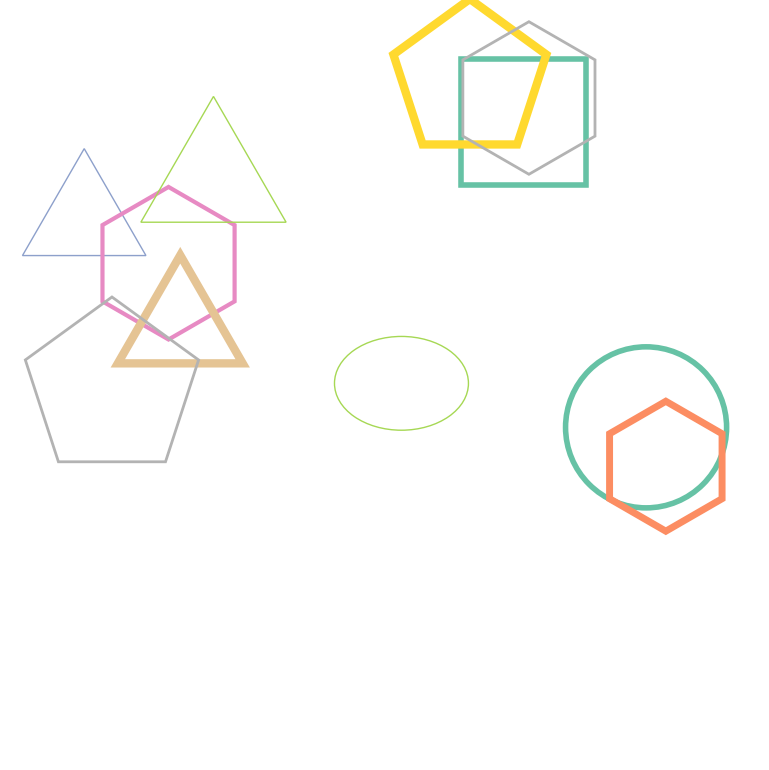[{"shape": "circle", "thickness": 2, "radius": 0.52, "center": [0.839, 0.445]}, {"shape": "square", "thickness": 2, "radius": 0.41, "center": [0.68, 0.842]}, {"shape": "hexagon", "thickness": 2.5, "radius": 0.42, "center": [0.865, 0.395]}, {"shape": "triangle", "thickness": 0.5, "radius": 0.46, "center": [0.109, 0.714]}, {"shape": "hexagon", "thickness": 1.5, "radius": 0.5, "center": [0.219, 0.658]}, {"shape": "triangle", "thickness": 0.5, "radius": 0.54, "center": [0.277, 0.766]}, {"shape": "oval", "thickness": 0.5, "radius": 0.43, "center": [0.521, 0.502]}, {"shape": "pentagon", "thickness": 3, "radius": 0.52, "center": [0.61, 0.897]}, {"shape": "triangle", "thickness": 3, "radius": 0.47, "center": [0.234, 0.575]}, {"shape": "pentagon", "thickness": 1, "radius": 0.59, "center": [0.145, 0.496]}, {"shape": "hexagon", "thickness": 1, "radius": 0.5, "center": [0.687, 0.873]}]